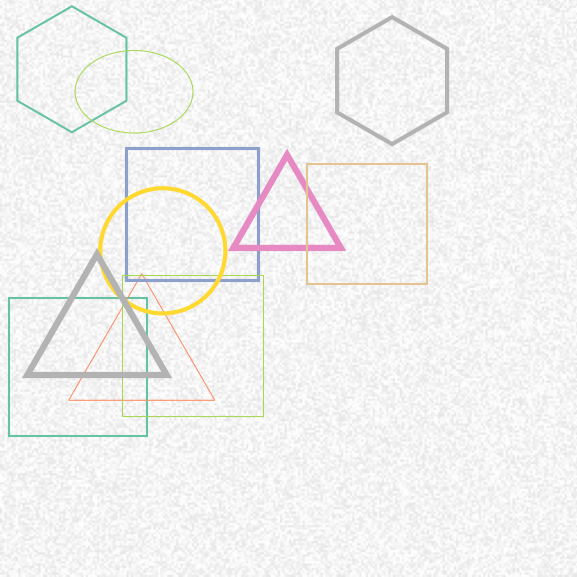[{"shape": "hexagon", "thickness": 1, "radius": 0.55, "center": [0.124, 0.879]}, {"shape": "square", "thickness": 1, "radius": 0.6, "center": [0.135, 0.364]}, {"shape": "triangle", "thickness": 0.5, "radius": 0.73, "center": [0.245, 0.379]}, {"shape": "square", "thickness": 1.5, "radius": 0.57, "center": [0.332, 0.628]}, {"shape": "triangle", "thickness": 3, "radius": 0.54, "center": [0.497, 0.624]}, {"shape": "oval", "thickness": 0.5, "radius": 0.51, "center": [0.232, 0.84]}, {"shape": "square", "thickness": 0.5, "radius": 0.61, "center": [0.334, 0.401]}, {"shape": "circle", "thickness": 2, "radius": 0.54, "center": [0.282, 0.565]}, {"shape": "square", "thickness": 1, "radius": 0.52, "center": [0.636, 0.611]}, {"shape": "triangle", "thickness": 3, "radius": 0.7, "center": [0.168, 0.419]}, {"shape": "hexagon", "thickness": 2, "radius": 0.55, "center": [0.679, 0.86]}]